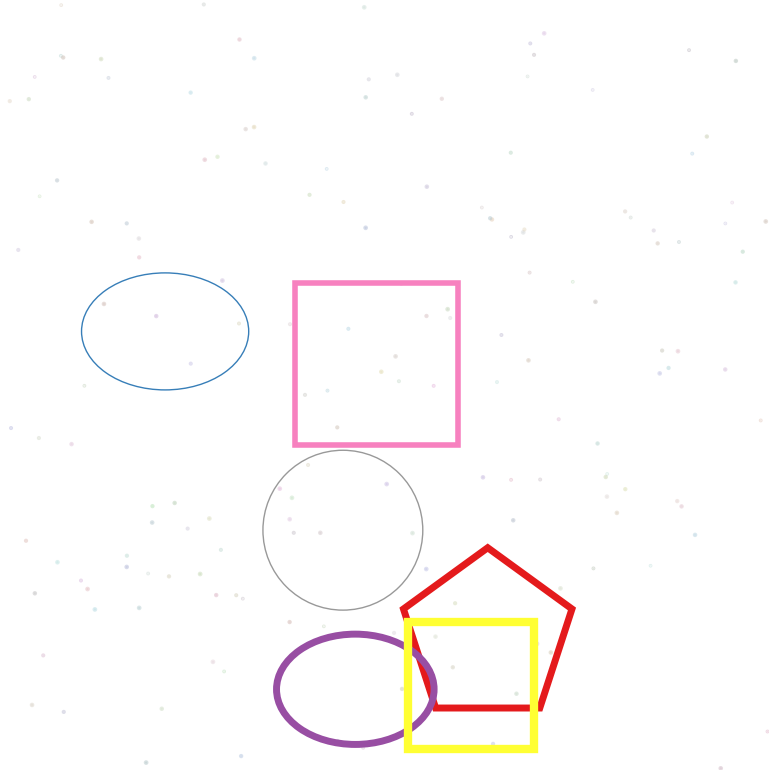[{"shape": "pentagon", "thickness": 2.5, "radius": 0.58, "center": [0.633, 0.174]}, {"shape": "oval", "thickness": 0.5, "radius": 0.54, "center": [0.214, 0.57]}, {"shape": "oval", "thickness": 2.5, "radius": 0.51, "center": [0.461, 0.105]}, {"shape": "square", "thickness": 3, "radius": 0.41, "center": [0.612, 0.109]}, {"shape": "square", "thickness": 2, "radius": 0.53, "center": [0.489, 0.527]}, {"shape": "circle", "thickness": 0.5, "radius": 0.52, "center": [0.445, 0.311]}]